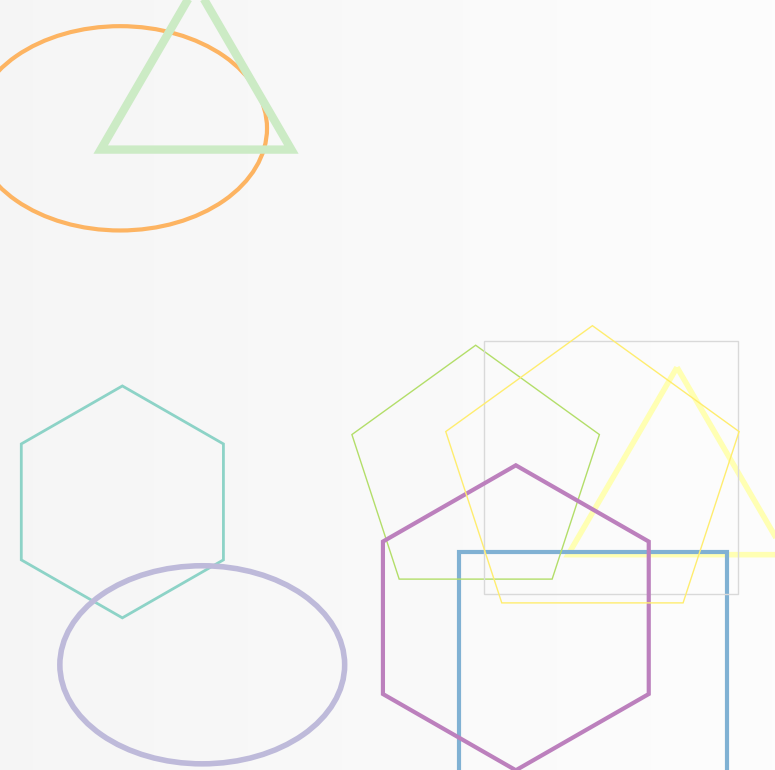[{"shape": "hexagon", "thickness": 1, "radius": 0.75, "center": [0.158, 0.348]}, {"shape": "triangle", "thickness": 2, "radius": 0.81, "center": [0.874, 0.361]}, {"shape": "oval", "thickness": 2, "radius": 0.92, "center": [0.261, 0.137]}, {"shape": "square", "thickness": 1.5, "radius": 0.86, "center": [0.765, 0.111]}, {"shape": "oval", "thickness": 1.5, "radius": 0.95, "center": [0.155, 0.833]}, {"shape": "pentagon", "thickness": 0.5, "radius": 0.84, "center": [0.614, 0.384]}, {"shape": "square", "thickness": 0.5, "radius": 0.82, "center": [0.788, 0.392]}, {"shape": "hexagon", "thickness": 1.5, "radius": 0.99, "center": [0.666, 0.198]}, {"shape": "triangle", "thickness": 3, "radius": 0.71, "center": [0.253, 0.877]}, {"shape": "pentagon", "thickness": 0.5, "radius": 1.0, "center": [0.764, 0.378]}]